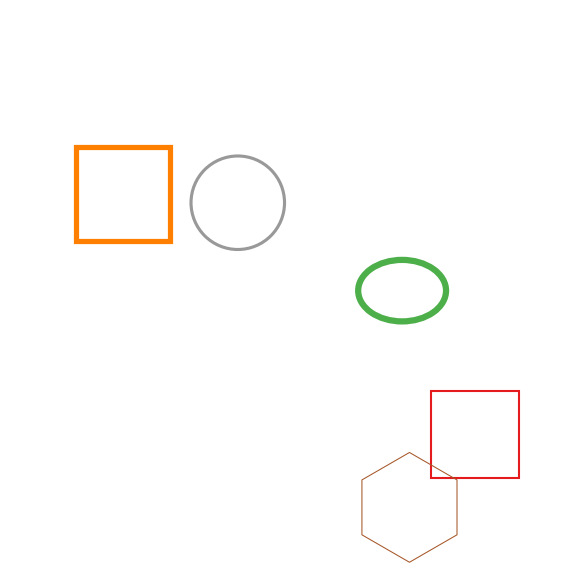[{"shape": "square", "thickness": 1, "radius": 0.38, "center": [0.822, 0.247]}, {"shape": "oval", "thickness": 3, "radius": 0.38, "center": [0.696, 0.496]}, {"shape": "square", "thickness": 2.5, "radius": 0.41, "center": [0.213, 0.663]}, {"shape": "hexagon", "thickness": 0.5, "radius": 0.48, "center": [0.709, 0.121]}, {"shape": "circle", "thickness": 1.5, "radius": 0.4, "center": [0.412, 0.648]}]